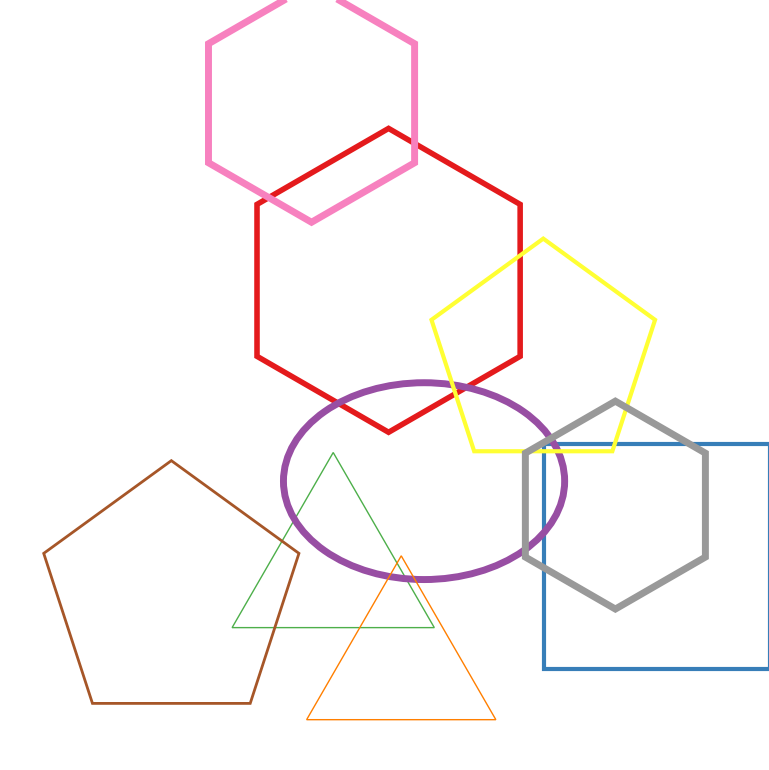[{"shape": "hexagon", "thickness": 2, "radius": 0.99, "center": [0.505, 0.636]}, {"shape": "square", "thickness": 1.5, "radius": 0.73, "center": [0.853, 0.277]}, {"shape": "triangle", "thickness": 0.5, "radius": 0.76, "center": [0.433, 0.261]}, {"shape": "oval", "thickness": 2.5, "radius": 0.91, "center": [0.551, 0.375]}, {"shape": "triangle", "thickness": 0.5, "radius": 0.71, "center": [0.521, 0.136]}, {"shape": "pentagon", "thickness": 1.5, "radius": 0.76, "center": [0.706, 0.537]}, {"shape": "pentagon", "thickness": 1, "radius": 0.87, "center": [0.223, 0.227]}, {"shape": "hexagon", "thickness": 2.5, "radius": 0.77, "center": [0.405, 0.866]}, {"shape": "hexagon", "thickness": 2.5, "radius": 0.67, "center": [0.799, 0.344]}]